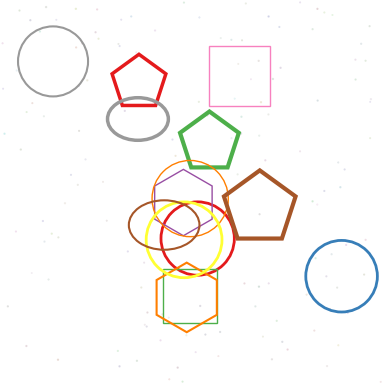[{"shape": "circle", "thickness": 2, "radius": 0.48, "center": [0.513, 0.38]}, {"shape": "pentagon", "thickness": 2.5, "radius": 0.37, "center": [0.361, 0.785]}, {"shape": "circle", "thickness": 2, "radius": 0.46, "center": [0.887, 0.283]}, {"shape": "pentagon", "thickness": 3, "radius": 0.4, "center": [0.544, 0.63]}, {"shape": "square", "thickness": 1, "radius": 0.35, "center": [0.494, 0.23]}, {"shape": "hexagon", "thickness": 1, "radius": 0.43, "center": [0.476, 0.474]}, {"shape": "circle", "thickness": 1, "radius": 0.49, "center": [0.494, 0.484]}, {"shape": "hexagon", "thickness": 1.5, "radius": 0.45, "center": [0.485, 0.227]}, {"shape": "circle", "thickness": 2, "radius": 0.49, "center": [0.478, 0.377]}, {"shape": "pentagon", "thickness": 3, "radius": 0.49, "center": [0.675, 0.46]}, {"shape": "oval", "thickness": 1.5, "radius": 0.46, "center": [0.426, 0.416]}, {"shape": "square", "thickness": 1, "radius": 0.39, "center": [0.622, 0.803]}, {"shape": "oval", "thickness": 2.5, "radius": 0.4, "center": [0.358, 0.691]}, {"shape": "circle", "thickness": 1.5, "radius": 0.45, "center": [0.138, 0.84]}]